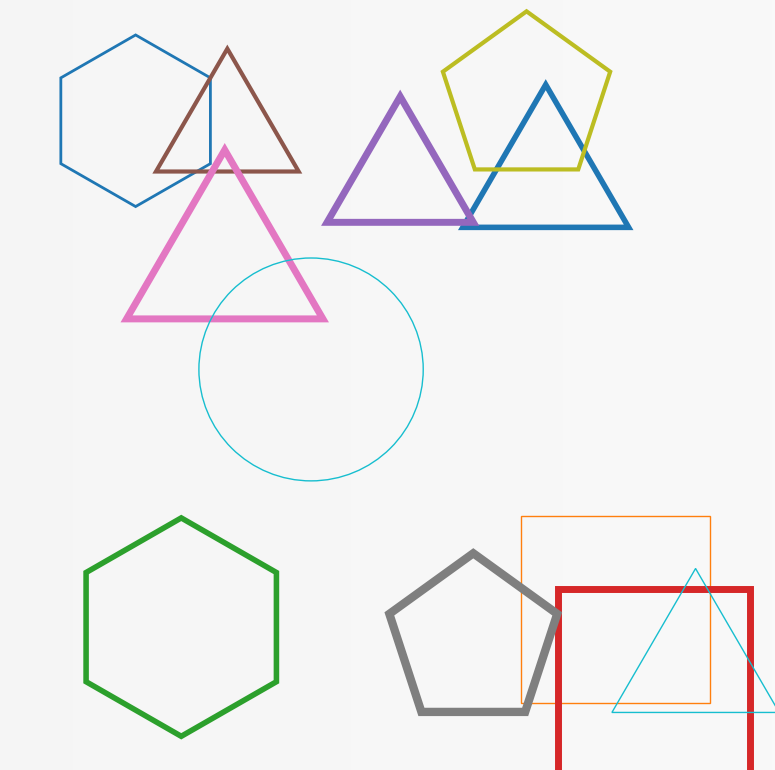[{"shape": "triangle", "thickness": 2, "radius": 0.62, "center": [0.704, 0.766]}, {"shape": "hexagon", "thickness": 1, "radius": 0.56, "center": [0.175, 0.843]}, {"shape": "square", "thickness": 0.5, "radius": 0.61, "center": [0.794, 0.209]}, {"shape": "hexagon", "thickness": 2, "radius": 0.71, "center": [0.234, 0.186]}, {"shape": "square", "thickness": 2.5, "radius": 0.62, "center": [0.844, 0.111]}, {"shape": "triangle", "thickness": 2.5, "radius": 0.54, "center": [0.516, 0.766]}, {"shape": "triangle", "thickness": 1.5, "radius": 0.53, "center": [0.293, 0.83]}, {"shape": "triangle", "thickness": 2.5, "radius": 0.73, "center": [0.29, 0.659]}, {"shape": "pentagon", "thickness": 3, "radius": 0.57, "center": [0.611, 0.168]}, {"shape": "pentagon", "thickness": 1.5, "radius": 0.57, "center": [0.679, 0.872]}, {"shape": "circle", "thickness": 0.5, "radius": 0.72, "center": [0.401, 0.52]}, {"shape": "triangle", "thickness": 0.5, "radius": 0.62, "center": [0.897, 0.137]}]